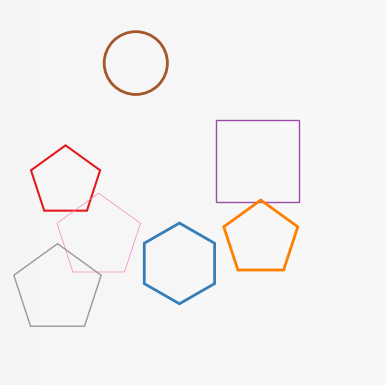[{"shape": "pentagon", "thickness": 1.5, "radius": 0.47, "center": [0.169, 0.529]}, {"shape": "hexagon", "thickness": 2, "radius": 0.52, "center": [0.463, 0.316]}, {"shape": "square", "thickness": 1, "radius": 0.53, "center": [0.665, 0.582]}, {"shape": "pentagon", "thickness": 2, "radius": 0.5, "center": [0.673, 0.38]}, {"shape": "circle", "thickness": 2, "radius": 0.41, "center": [0.35, 0.836]}, {"shape": "pentagon", "thickness": 0.5, "radius": 0.57, "center": [0.255, 0.385]}, {"shape": "pentagon", "thickness": 1, "radius": 0.59, "center": [0.148, 0.249]}]